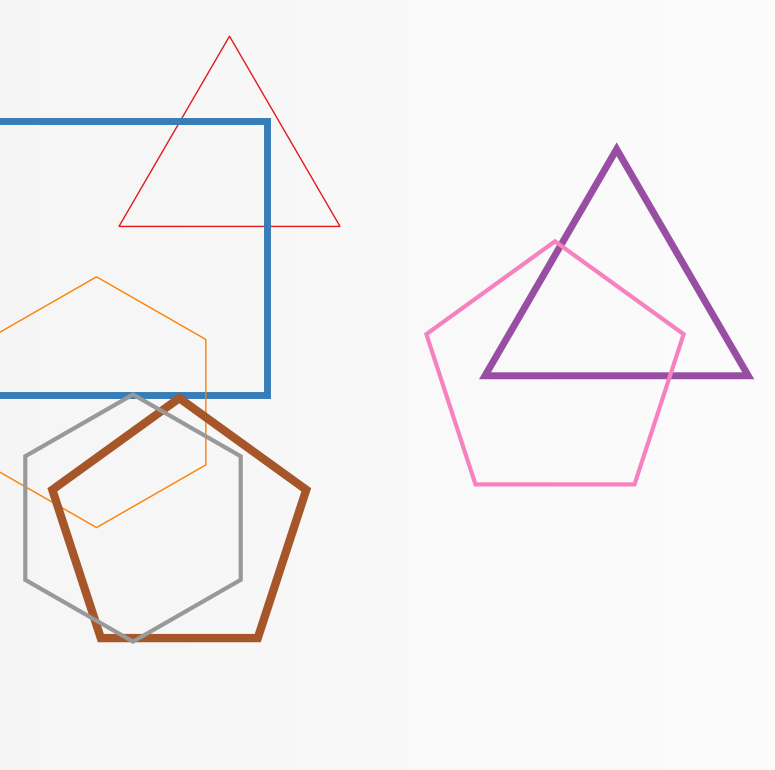[{"shape": "triangle", "thickness": 0.5, "radius": 0.82, "center": [0.296, 0.788]}, {"shape": "square", "thickness": 2.5, "radius": 0.89, "center": [0.166, 0.665]}, {"shape": "triangle", "thickness": 2.5, "radius": 0.98, "center": [0.796, 0.61]}, {"shape": "hexagon", "thickness": 0.5, "radius": 0.81, "center": [0.125, 0.478]}, {"shape": "pentagon", "thickness": 3, "radius": 0.86, "center": [0.231, 0.311]}, {"shape": "pentagon", "thickness": 1.5, "radius": 0.87, "center": [0.716, 0.512]}, {"shape": "hexagon", "thickness": 1.5, "radius": 0.8, "center": [0.172, 0.327]}]